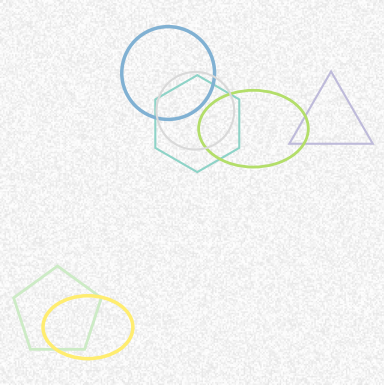[{"shape": "hexagon", "thickness": 1.5, "radius": 0.63, "center": [0.512, 0.679]}, {"shape": "triangle", "thickness": 1.5, "radius": 0.63, "center": [0.86, 0.689]}, {"shape": "circle", "thickness": 2.5, "radius": 0.6, "center": [0.437, 0.81]}, {"shape": "oval", "thickness": 2, "radius": 0.71, "center": [0.658, 0.666]}, {"shape": "circle", "thickness": 1.5, "radius": 0.5, "center": [0.507, 0.712]}, {"shape": "pentagon", "thickness": 2, "radius": 0.6, "center": [0.149, 0.189]}, {"shape": "oval", "thickness": 2.5, "radius": 0.58, "center": [0.228, 0.15]}]